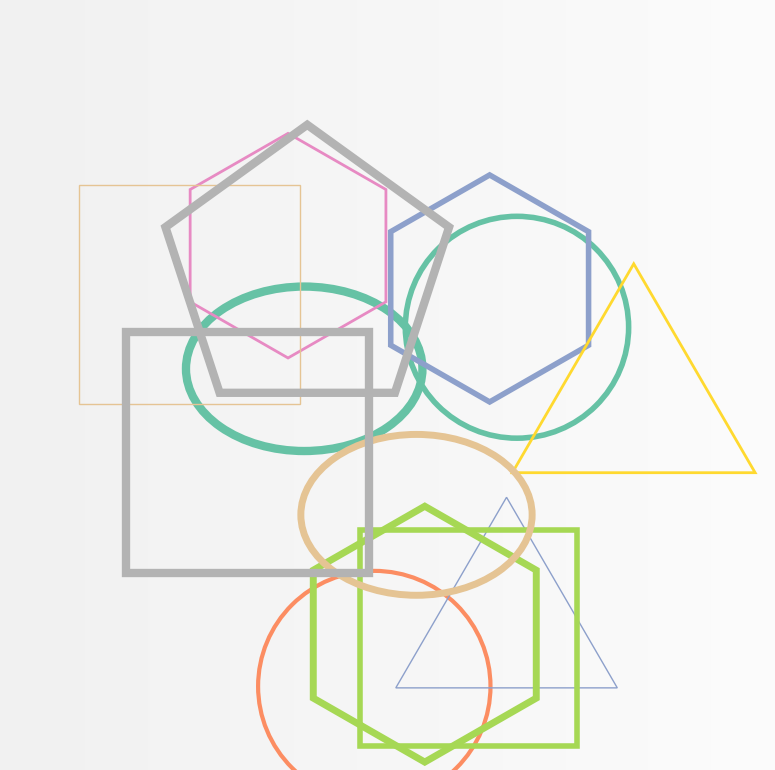[{"shape": "oval", "thickness": 3, "radius": 0.76, "center": [0.393, 0.521]}, {"shape": "circle", "thickness": 2, "radius": 0.72, "center": [0.667, 0.575]}, {"shape": "circle", "thickness": 1.5, "radius": 0.75, "center": [0.483, 0.109]}, {"shape": "hexagon", "thickness": 2, "radius": 0.74, "center": [0.632, 0.625]}, {"shape": "triangle", "thickness": 0.5, "radius": 0.83, "center": [0.654, 0.189]}, {"shape": "hexagon", "thickness": 1, "radius": 0.73, "center": [0.372, 0.681]}, {"shape": "square", "thickness": 2, "radius": 0.7, "center": [0.604, 0.171]}, {"shape": "hexagon", "thickness": 2.5, "radius": 0.83, "center": [0.548, 0.176]}, {"shape": "triangle", "thickness": 1, "radius": 0.9, "center": [0.818, 0.477]}, {"shape": "oval", "thickness": 2.5, "radius": 0.75, "center": [0.537, 0.331]}, {"shape": "square", "thickness": 0.5, "radius": 0.71, "center": [0.245, 0.618]}, {"shape": "square", "thickness": 3, "radius": 0.78, "center": [0.319, 0.413]}, {"shape": "pentagon", "thickness": 3, "radius": 0.96, "center": [0.396, 0.646]}]